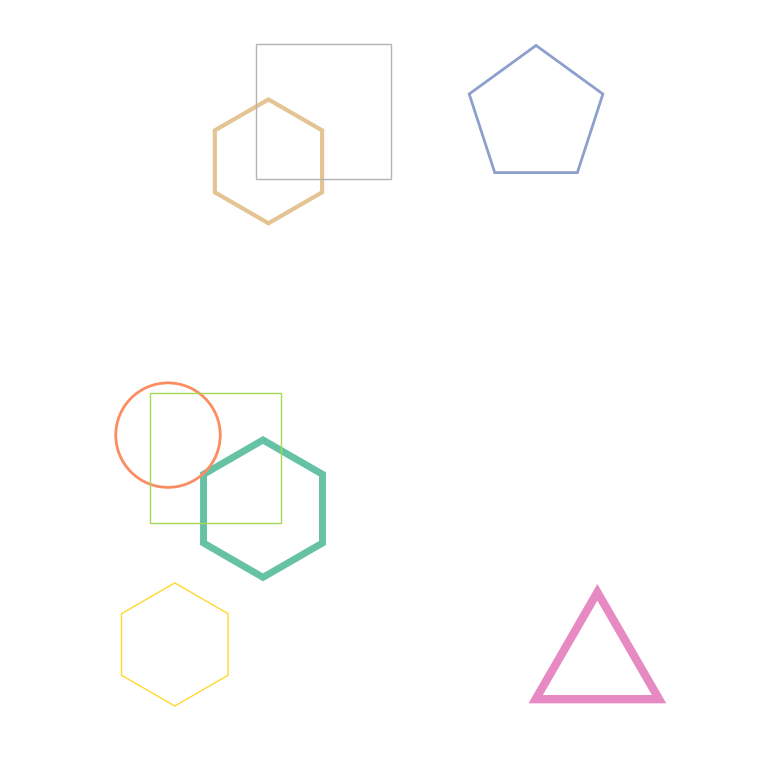[{"shape": "hexagon", "thickness": 2.5, "radius": 0.45, "center": [0.342, 0.339]}, {"shape": "circle", "thickness": 1, "radius": 0.34, "center": [0.218, 0.435]}, {"shape": "pentagon", "thickness": 1, "radius": 0.46, "center": [0.696, 0.85]}, {"shape": "triangle", "thickness": 3, "radius": 0.46, "center": [0.776, 0.138]}, {"shape": "square", "thickness": 0.5, "radius": 0.42, "center": [0.28, 0.405]}, {"shape": "hexagon", "thickness": 0.5, "radius": 0.4, "center": [0.227, 0.163]}, {"shape": "hexagon", "thickness": 1.5, "radius": 0.4, "center": [0.349, 0.79]}, {"shape": "square", "thickness": 0.5, "radius": 0.44, "center": [0.42, 0.855]}]